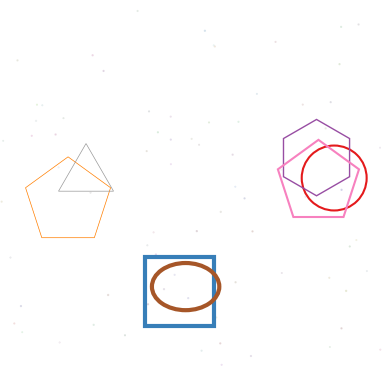[{"shape": "circle", "thickness": 1.5, "radius": 0.42, "center": [0.868, 0.538]}, {"shape": "square", "thickness": 3, "radius": 0.45, "center": [0.466, 0.244]}, {"shape": "hexagon", "thickness": 1, "radius": 0.5, "center": [0.822, 0.591]}, {"shape": "pentagon", "thickness": 0.5, "radius": 0.58, "center": [0.177, 0.477]}, {"shape": "oval", "thickness": 3, "radius": 0.44, "center": [0.482, 0.256]}, {"shape": "pentagon", "thickness": 1.5, "radius": 0.55, "center": [0.827, 0.526]}, {"shape": "triangle", "thickness": 0.5, "radius": 0.41, "center": [0.223, 0.545]}]